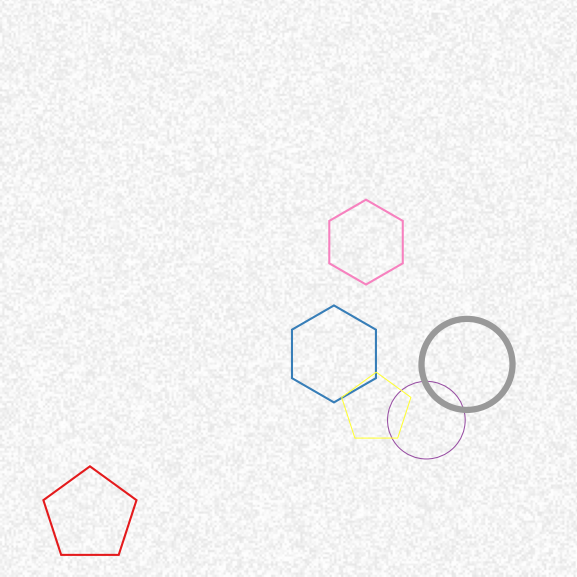[{"shape": "pentagon", "thickness": 1, "radius": 0.42, "center": [0.156, 0.107]}, {"shape": "hexagon", "thickness": 1, "radius": 0.42, "center": [0.578, 0.386]}, {"shape": "circle", "thickness": 0.5, "radius": 0.34, "center": [0.738, 0.272]}, {"shape": "pentagon", "thickness": 0.5, "radius": 0.32, "center": [0.652, 0.292]}, {"shape": "hexagon", "thickness": 1, "radius": 0.37, "center": [0.634, 0.58]}, {"shape": "circle", "thickness": 3, "radius": 0.39, "center": [0.809, 0.368]}]